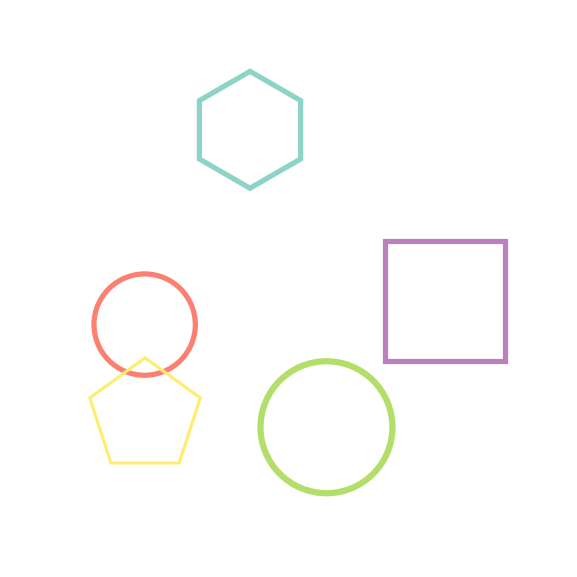[{"shape": "hexagon", "thickness": 2.5, "radius": 0.51, "center": [0.433, 0.774]}, {"shape": "circle", "thickness": 2.5, "radius": 0.44, "center": [0.25, 0.437]}, {"shape": "circle", "thickness": 3, "radius": 0.57, "center": [0.565, 0.259]}, {"shape": "square", "thickness": 2.5, "radius": 0.52, "center": [0.77, 0.478]}, {"shape": "pentagon", "thickness": 1.5, "radius": 0.5, "center": [0.251, 0.279]}]